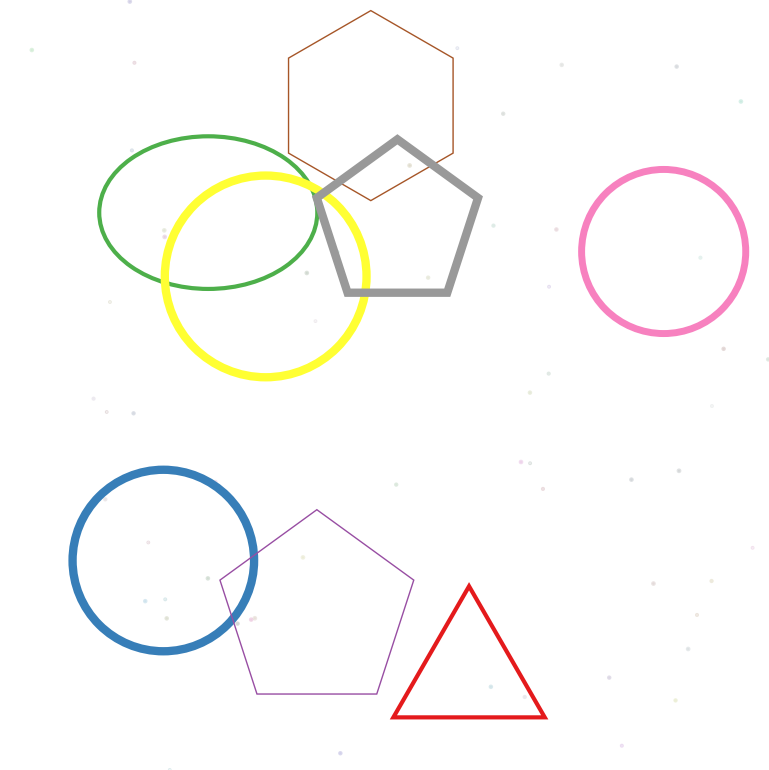[{"shape": "triangle", "thickness": 1.5, "radius": 0.57, "center": [0.609, 0.125]}, {"shape": "circle", "thickness": 3, "radius": 0.59, "center": [0.212, 0.272]}, {"shape": "oval", "thickness": 1.5, "radius": 0.71, "center": [0.27, 0.724]}, {"shape": "pentagon", "thickness": 0.5, "radius": 0.66, "center": [0.412, 0.206]}, {"shape": "circle", "thickness": 3, "radius": 0.65, "center": [0.345, 0.641]}, {"shape": "hexagon", "thickness": 0.5, "radius": 0.62, "center": [0.482, 0.863]}, {"shape": "circle", "thickness": 2.5, "radius": 0.53, "center": [0.862, 0.673]}, {"shape": "pentagon", "thickness": 3, "radius": 0.55, "center": [0.516, 0.709]}]